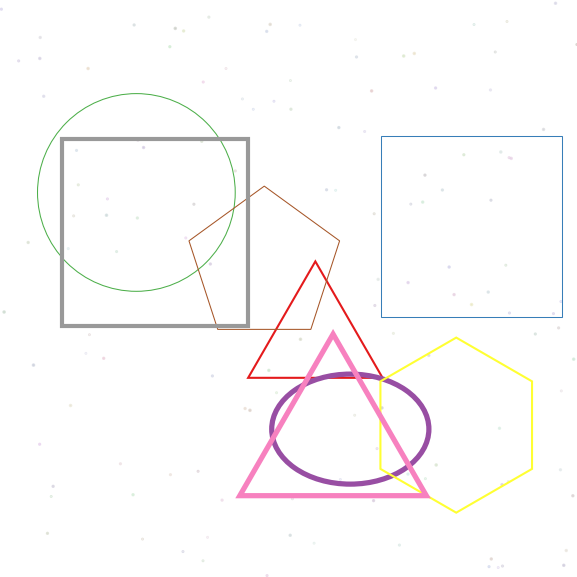[{"shape": "triangle", "thickness": 1, "radius": 0.67, "center": [0.546, 0.412]}, {"shape": "square", "thickness": 0.5, "radius": 0.78, "center": [0.817, 0.608]}, {"shape": "circle", "thickness": 0.5, "radius": 0.86, "center": [0.236, 0.666]}, {"shape": "oval", "thickness": 2.5, "radius": 0.68, "center": [0.607, 0.256]}, {"shape": "hexagon", "thickness": 1, "radius": 0.76, "center": [0.79, 0.263]}, {"shape": "pentagon", "thickness": 0.5, "radius": 0.69, "center": [0.458, 0.54]}, {"shape": "triangle", "thickness": 2.5, "radius": 0.93, "center": [0.577, 0.234]}, {"shape": "square", "thickness": 2, "radius": 0.81, "center": [0.268, 0.596]}]